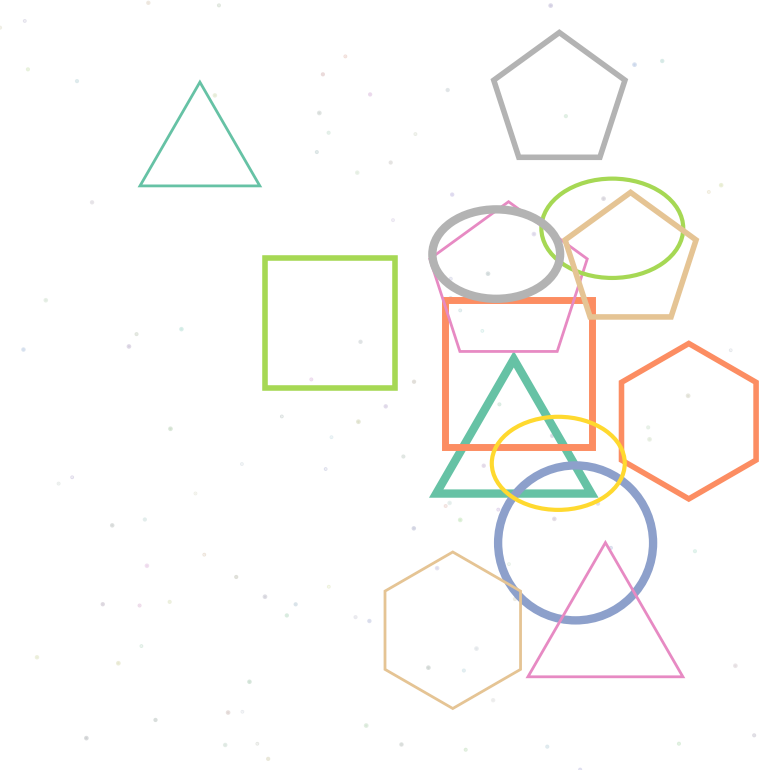[{"shape": "triangle", "thickness": 1, "radius": 0.45, "center": [0.26, 0.803]}, {"shape": "triangle", "thickness": 3, "radius": 0.58, "center": [0.667, 0.417]}, {"shape": "square", "thickness": 2.5, "radius": 0.48, "center": [0.674, 0.514]}, {"shape": "hexagon", "thickness": 2, "radius": 0.5, "center": [0.895, 0.453]}, {"shape": "circle", "thickness": 3, "radius": 0.5, "center": [0.748, 0.295]}, {"shape": "pentagon", "thickness": 1, "radius": 0.54, "center": [0.66, 0.631]}, {"shape": "triangle", "thickness": 1, "radius": 0.58, "center": [0.786, 0.179]}, {"shape": "oval", "thickness": 1.5, "radius": 0.46, "center": [0.795, 0.704]}, {"shape": "square", "thickness": 2, "radius": 0.42, "center": [0.428, 0.581]}, {"shape": "oval", "thickness": 1.5, "radius": 0.43, "center": [0.725, 0.398]}, {"shape": "hexagon", "thickness": 1, "radius": 0.51, "center": [0.588, 0.181]}, {"shape": "pentagon", "thickness": 2, "radius": 0.45, "center": [0.819, 0.661]}, {"shape": "oval", "thickness": 3, "radius": 0.41, "center": [0.644, 0.67]}, {"shape": "pentagon", "thickness": 2, "radius": 0.45, "center": [0.726, 0.868]}]